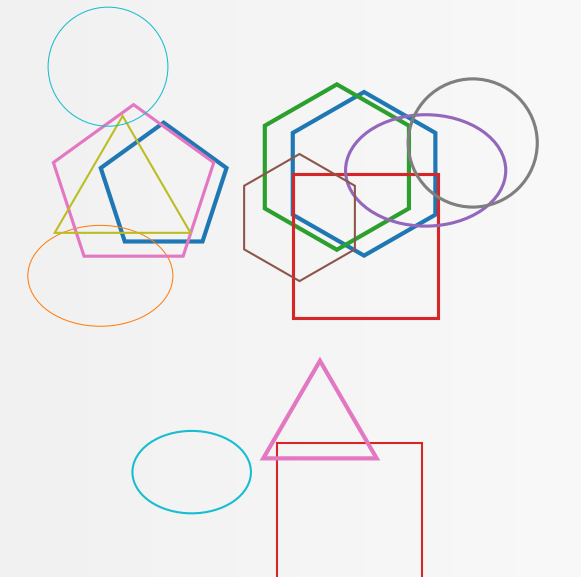[{"shape": "pentagon", "thickness": 2, "radius": 0.57, "center": [0.282, 0.673]}, {"shape": "hexagon", "thickness": 2, "radius": 0.71, "center": [0.626, 0.698]}, {"shape": "oval", "thickness": 0.5, "radius": 0.62, "center": [0.173, 0.522]}, {"shape": "hexagon", "thickness": 2, "radius": 0.72, "center": [0.58, 0.71]}, {"shape": "square", "thickness": 1.5, "radius": 0.63, "center": [0.629, 0.573]}, {"shape": "square", "thickness": 1, "radius": 0.62, "center": [0.601, 0.108]}, {"shape": "oval", "thickness": 1.5, "radius": 0.69, "center": [0.732, 0.704]}, {"shape": "hexagon", "thickness": 1, "radius": 0.55, "center": [0.515, 0.622]}, {"shape": "triangle", "thickness": 2, "radius": 0.56, "center": [0.55, 0.262]}, {"shape": "pentagon", "thickness": 1.5, "radius": 0.73, "center": [0.23, 0.673]}, {"shape": "circle", "thickness": 1.5, "radius": 0.56, "center": [0.813, 0.752]}, {"shape": "triangle", "thickness": 1, "radius": 0.67, "center": [0.211, 0.663]}, {"shape": "oval", "thickness": 1, "radius": 0.51, "center": [0.33, 0.182]}, {"shape": "circle", "thickness": 0.5, "radius": 0.52, "center": [0.186, 0.884]}]